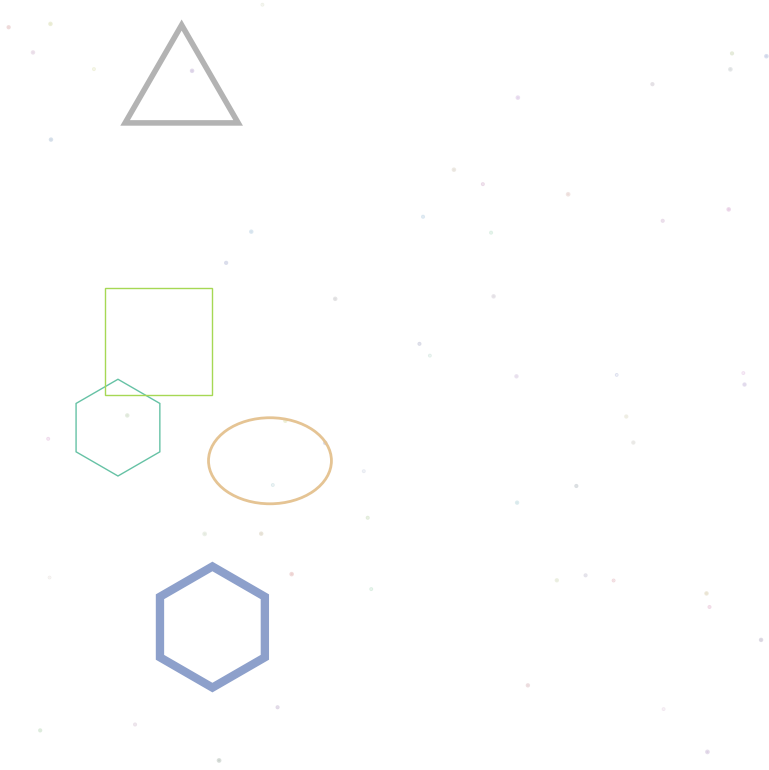[{"shape": "hexagon", "thickness": 0.5, "radius": 0.31, "center": [0.153, 0.445]}, {"shape": "hexagon", "thickness": 3, "radius": 0.39, "center": [0.276, 0.186]}, {"shape": "square", "thickness": 0.5, "radius": 0.35, "center": [0.206, 0.556]}, {"shape": "oval", "thickness": 1, "radius": 0.4, "center": [0.351, 0.402]}, {"shape": "triangle", "thickness": 2, "radius": 0.42, "center": [0.236, 0.883]}]